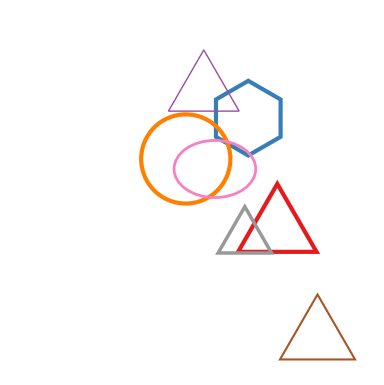[{"shape": "triangle", "thickness": 3, "radius": 0.59, "center": [0.72, 0.405]}, {"shape": "hexagon", "thickness": 3, "radius": 0.48, "center": [0.645, 0.693]}, {"shape": "triangle", "thickness": 1, "radius": 0.53, "center": [0.529, 0.764]}, {"shape": "circle", "thickness": 3, "radius": 0.58, "center": [0.483, 0.587]}, {"shape": "triangle", "thickness": 1.5, "radius": 0.56, "center": [0.825, 0.123]}, {"shape": "oval", "thickness": 2, "radius": 0.53, "center": [0.558, 0.561]}, {"shape": "triangle", "thickness": 2.5, "radius": 0.4, "center": [0.636, 0.383]}]